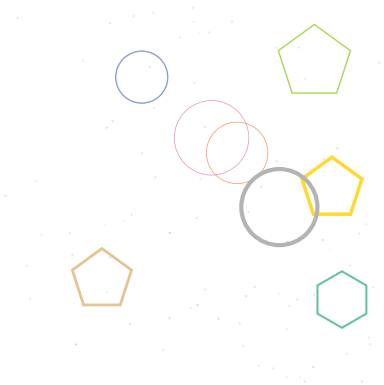[{"shape": "hexagon", "thickness": 1.5, "radius": 0.37, "center": [0.888, 0.222]}, {"shape": "circle", "thickness": 0.5, "radius": 0.4, "center": [0.616, 0.603]}, {"shape": "circle", "thickness": 1, "radius": 0.34, "center": [0.368, 0.8]}, {"shape": "circle", "thickness": 0.5, "radius": 0.48, "center": [0.55, 0.642]}, {"shape": "pentagon", "thickness": 1, "radius": 0.49, "center": [0.817, 0.838]}, {"shape": "pentagon", "thickness": 2.5, "radius": 0.41, "center": [0.862, 0.51]}, {"shape": "pentagon", "thickness": 2, "radius": 0.4, "center": [0.265, 0.273]}, {"shape": "circle", "thickness": 3, "radius": 0.49, "center": [0.726, 0.462]}]